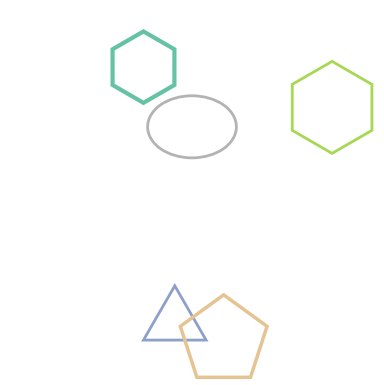[{"shape": "hexagon", "thickness": 3, "radius": 0.46, "center": [0.373, 0.826]}, {"shape": "triangle", "thickness": 2, "radius": 0.47, "center": [0.454, 0.164]}, {"shape": "hexagon", "thickness": 2, "radius": 0.6, "center": [0.863, 0.721]}, {"shape": "pentagon", "thickness": 2.5, "radius": 0.59, "center": [0.581, 0.116]}, {"shape": "oval", "thickness": 2, "radius": 0.58, "center": [0.499, 0.671]}]